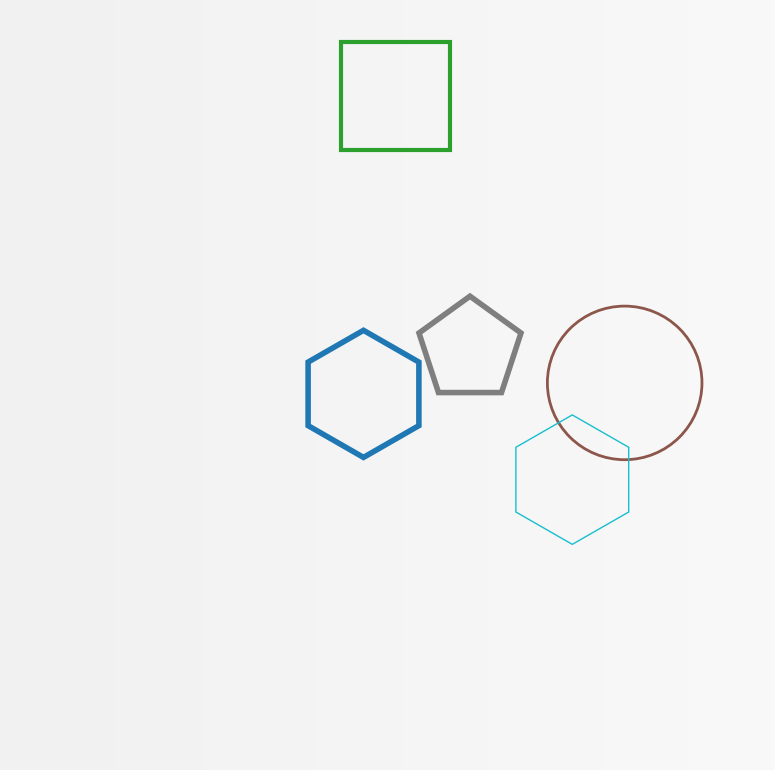[{"shape": "hexagon", "thickness": 2, "radius": 0.41, "center": [0.469, 0.488]}, {"shape": "square", "thickness": 1.5, "radius": 0.35, "center": [0.51, 0.876]}, {"shape": "circle", "thickness": 1, "radius": 0.5, "center": [0.806, 0.503]}, {"shape": "pentagon", "thickness": 2, "radius": 0.35, "center": [0.606, 0.546]}, {"shape": "hexagon", "thickness": 0.5, "radius": 0.42, "center": [0.738, 0.377]}]